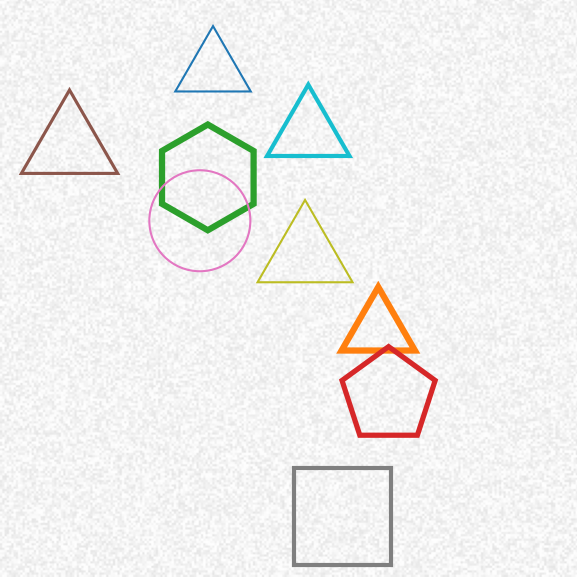[{"shape": "triangle", "thickness": 1, "radius": 0.38, "center": [0.369, 0.878]}, {"shape": "triangle", "thickness": 3, "radius": 0.37, "center": [0.655, 0.429]}, {"shape": "hexagon", "thickness": 3, "radius": 0.46, "center": [0.36, 0.692]}, {"shape": "pentagon", "thickness": 2.5, "radius": 0.42, "center": [0.673, 0.314]}, {"shape": "triangle", "thickness": 1.5, "radius": 0.48, "center": [0.12, 0.747]}, {"shape": "circle", "thickness": 1, "radius": 0.44, "center": [0.346, 0.617]}, {"shape": "square", "thickness": 2, "radius": 0.42, "center": [0.592, 0.105]}, {"shape": "triangle", "thickness": 1, "radius": 0.48, "center": [0.528, 0.558]}, {"shape": "triangle", "thickness": 2, "radius": 0.41, "center": [0.534, 0.77]}]